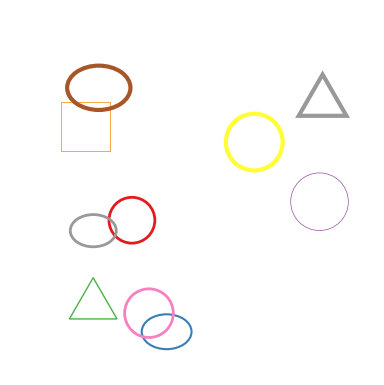[{"shape": "circle", "thickness": 2, "radius": 0.3, "center": [0.343, 0.428]}, {"shape": "oval", "thickness": 1.5, "radius": 0.32, "center": [0.433, 0.138]}, {"shape": "triangle", "thickness": 1, "radius": 0.36, "center": [0.242, 0.207]}, {"shape": "circle", "thickness": 0.5, "radius": 0.37, "center": [0.83, 0.476]}, {"shape": "square", "thickness": 0.5, "radius": 0.31, "center": [0.222, 0.672]}, {"shape": "circle", "thickness": 3, "radius": 0.37, "center": [0.66, 0.631]}, {"shape": "oval", "thickness": 3, "radius": 0.41, "center": [0.257, 0.772]}, {"shape": "circle", "thickness": 2, "radius": 0.32, "center": [0.387, 0.187]}, {"shape": "oval", "thickness": 2, "radius": 0.3, "center": [0.242, 0.401]}, {"shape": "triangle", "thickness": 3, "radius": 0.36, "center": [0.838, 0.735]}]